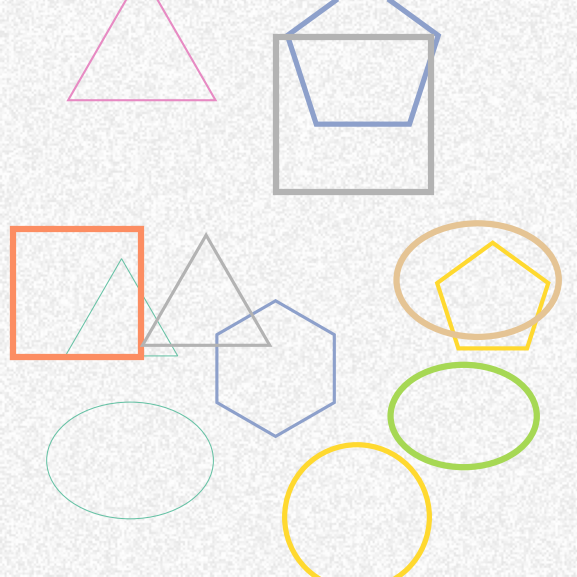[{"shape": "oval", "thickness": 0.5, "radius": 0.72, "center": [0.225, 0.202]}, {"shape": "triangle", "thickness": 0.5, "radius": 0.56, "center": [0.21, 0.439]}, {"shape": "square", "thickness": 3, "radius": 0.55, "center": [0.133, 0.491]}, {"shape": "pentagon", "thickness": 2.5, "radius": 0.69, "center": [0.628, 0.895]}, {"shape": "hexagon", "thickness": 1.5, "radius": 0.59, "center": [0.477, 0.361]}, {"shape": "triangle", "thickness": 1, "radius": 0.74, "center": [0.246, 0.899]}, {"shape": "oval", "thickness": 3, "radius": 0.63, "center": [0.803, 0.279]}, {"shape": "pentagon", "thickness": 2, "radius": 0.51, "center": [0.853, 0.478]}, {"shape": "circle", "thickness": 2.5, "radius": 0.63, "center": [0.618, 0.104]}, {"shape": "oval", "thickness": 3, "radius": 0.7, "center": [0.827, 0.514]}, {"shape": "square", "thickness": 3, "radius": 0.67, "center": [0.612, 0.801]}, {"shape": "triangle", "thickness": 1.5, "radius": 0.64, "center": [0.357, 0.465]}]